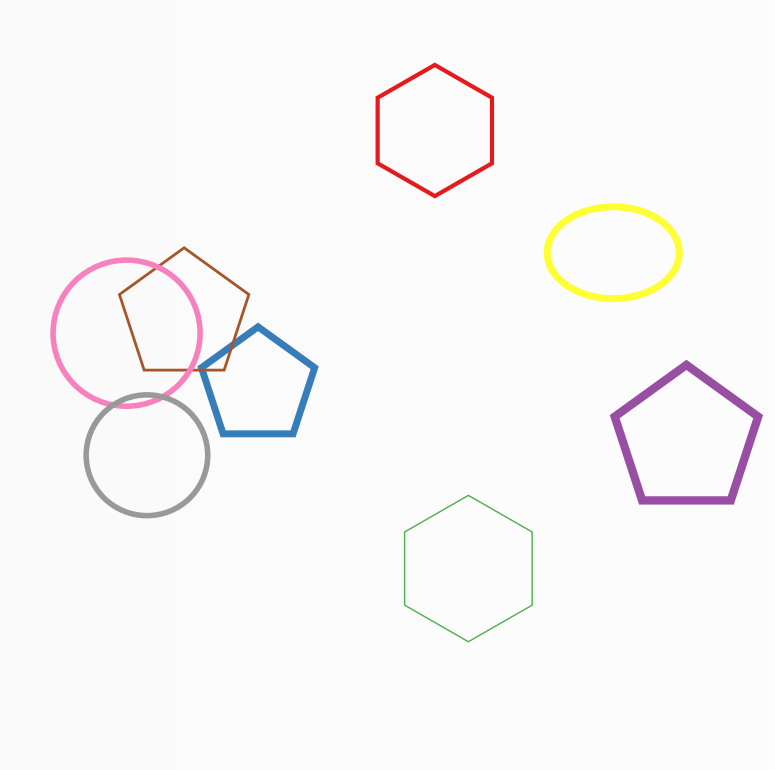[{"shape": "hexagon", "thickness": 1.5, "radius": 0.43, "center": [0.561, 0.83]}, {"shape": "pentagon", "thickness": 2.5, "radius": 0.38, "center": [0.333, 0.499]}, {"shape": "hexagon", "thickness": 0.5, "radius": 0.48, "center": [0.604, 0.262]}, {"shape": "pentagon", "thickness": 3, "radius": 0.49, "center": [0.886, 0.429]}, {"shape": "oval", "thickness": 2.5, "radius": 0.43, "center": [0.791, 0.672]}, {"shape": "pentagon", "thickness": 1, "radius": 0.44, "center": [0.238, 0.59]}, {"shape": "circle", "thickness": 2, "radius": 0.47, "center": [0.163, 0.567]}, {"shape": "circle", "thickness": 2, "radius": 0.39, "center": [0.19, 0.409]}]